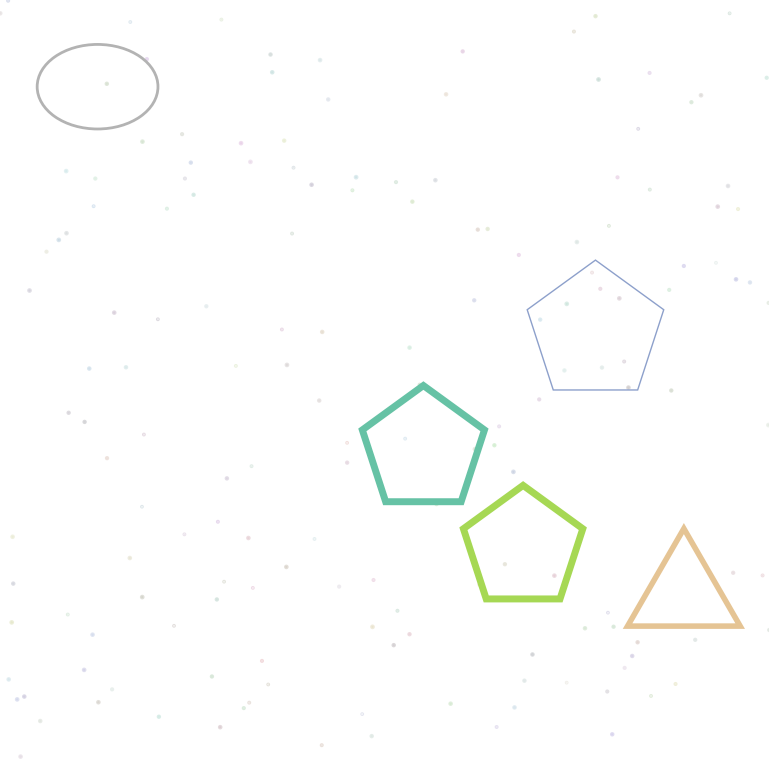[{"shape": "pentagon", "thickness": 2.5, "radius": 0.42, "center": [0.55, 0.416]}, {"shape": "pentagon", "thickness": 0.5, "radius": 0.47, "center": [0.773, 0.569]}, {"shape": "pentagon", "thickness": 2.5, "radius": 0.41, "center": [0.679, 0.288]}, {"shape": "triangle", "thickness": 2, "radius": 0.42, "center": [0.888, 0.229]}, {"shape": "oval", "thickness": 1, "radius": 0.39, "center": [0.127, 0.887]}]